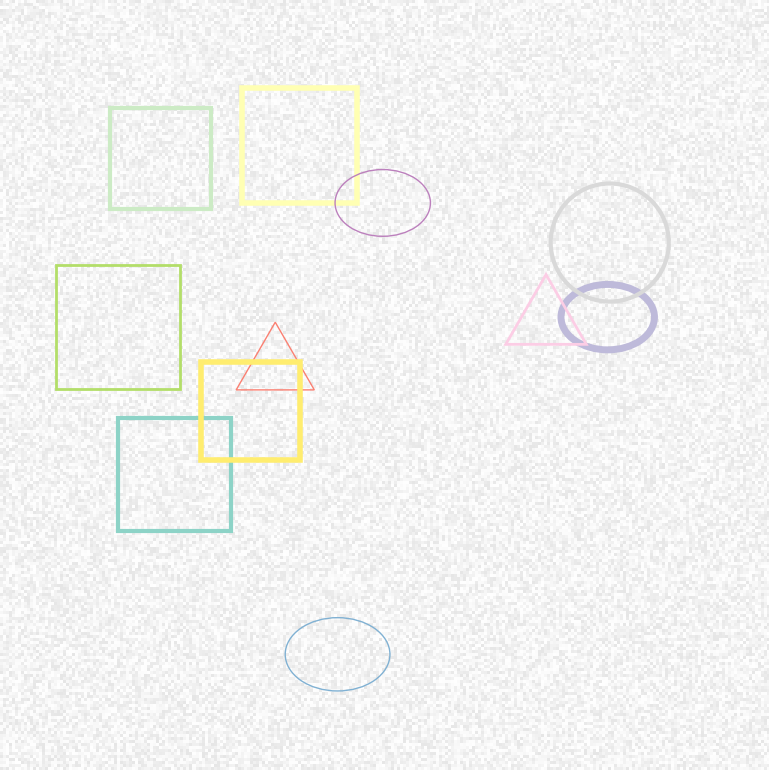[{"shape": "square", "thickness": 1.5, "radius": 0.37, "center": [0.226, 0.384]}, {"shape": "square", "thickness": 2, "radius": 0.37, "center": [0.389, 0.811]}, {"shape": "oval", "thickness": 2.5, "radius": 0.3, "center": [0.789, 0.588]}, {"shape": "triangle", "thickness": 0.5, "radius": 0.29, "center": [0.357, 0.523]}, {"shape": "oval", "thickness": 0.5, "radius": 0.34, "center": [0.438, 0.15]}, {"shape": "square", "thickness": 1, "radius": 0.4, "center": [0.153, 0.575]}, {"shape": "triangle", "thickness": 1, "radius": 0.3, "center": [0.709, 0.583]}, {"shape": "circle", "thickness": 1.5, "radius": 0.38, "center": [0.792, 0.685]}, {"shape": "oval", "thickness": 0.5, "radius": 0.31, "center": [0.497, 0.736]}, {"shape": "square", "thickness": 1.5, "radius": 0.33, "center": [0.208, 0.794]}, {"shape": "square", "thickness": 2, "radius": 0.32, "center": [0.325, 0.466]}]